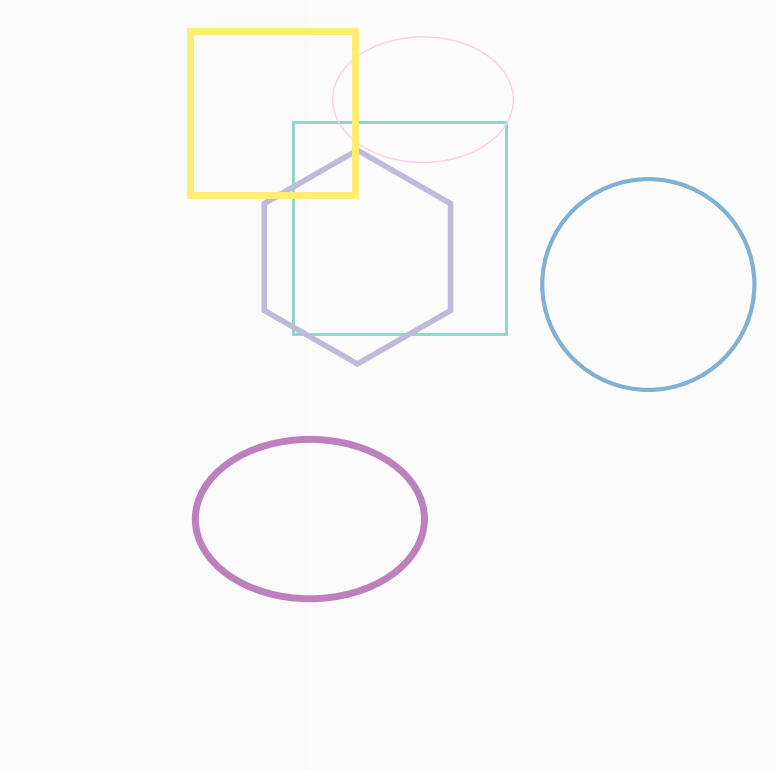[{"shape": "square", "thickness": 1, "radius": 0.69, "center": [0.515, 0.704]}, {"shape": "hexagon", "thickness": 2, "radius": 0.69, "center": [0.461, 0.666]}, {"shape": "circle", "thickness": 1.5, "radius": 0.68, "center": [0.837, 0.63]}, {"shape": "oval", "thickness": 0.5, "radius": 0.58, "center": [0.546, 0.871]}, {"shape": "oval", "thickness": 2.5, "radius": 0.74, "center": [0.4, 0.326]}, {"shape": "square", "thickness": 2.5, "radius": 0.53, "center": [0.351, 0.853]}]